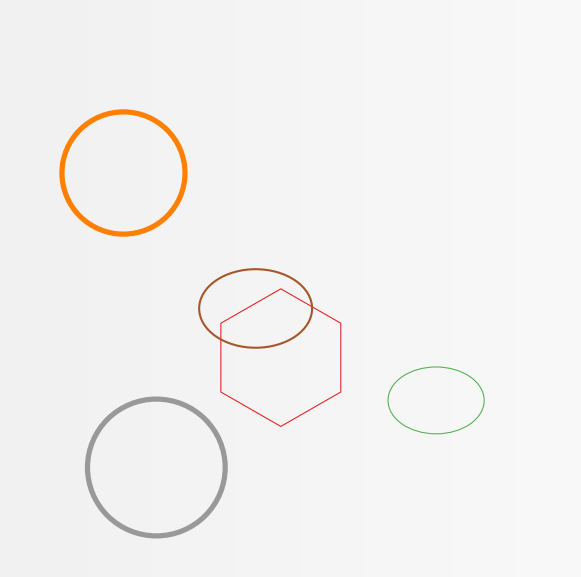[{"shape": "hexagon", "thickness": 0.5, "radius": 0.6, "center": [0.483, 0.38]}, {"shape": "oval", "thickness": 0.5, "radius": 0.41, "center": [0.75, 0.306]}, {"shape": "circle", "thickness": 2.5, "radius": 0.53, "center": [0.212, 0.7]}, {"shape": "oval", "thickness": 1, "radius": 0.49, "center": [0.44, 0.465]}, {"shape": "circle", "thickness": 2.5, "radius": 0.59, "center": [0.269, 0.19]}]